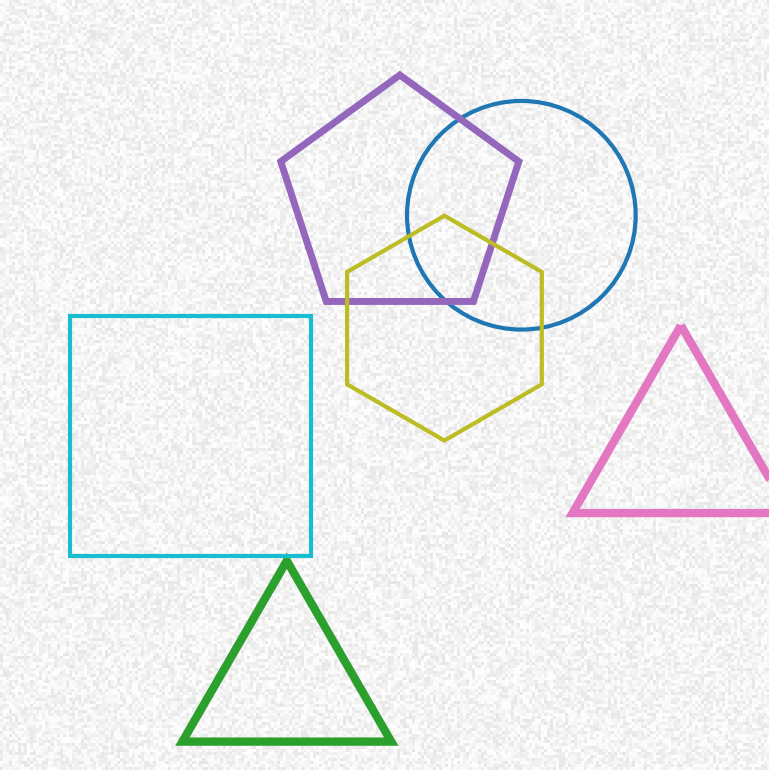[{"shape": "circle", "thickness": 1.5, "radius": 0.74, "center": [0.677, 0.72]}, {"shape": "triangle", "thickness": 3, "radius": 0.78, "center": [0.372, 0.115]}, {"shape": "pentagon", "thickness": 2.5, "radius": 0.81, "center": [0.519, 0.74]}, {"shape": "triangle", "thickness": 3, "radius": 0.81, "center": [0.884, 0.415]}, {"shape": "hexagon", "thickness": 1.5, "radius": 0.73, "center": [0.577, 0.574]}, {"shape": "square", "thickness": 1.5, "radius": 0.78, "center": [0.247, 0.434]}]